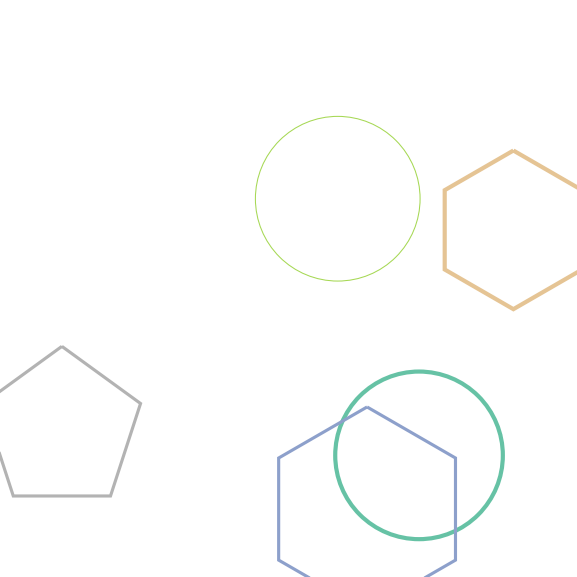[{"shape": "circle", "thickness": 2, "radius": 0.73, "center": [0.726, 0.211]}, {"shape": "hexagon", "thickness": 1.5, "radius": 0.88, "center": [0.636, 0.118]}, {"shape": "circle", "thickness": 0.5, "radius": 0.71, "center": [0.585, 0.655]}, {"shape": "hexagon", "thickness": 2, "radius": 0.69, "center": [0.889, 0.601]}, {"shape": "pentagon", "thickness": 1.5, "radius": 0.72, "center": [0.107, 0.256]}]